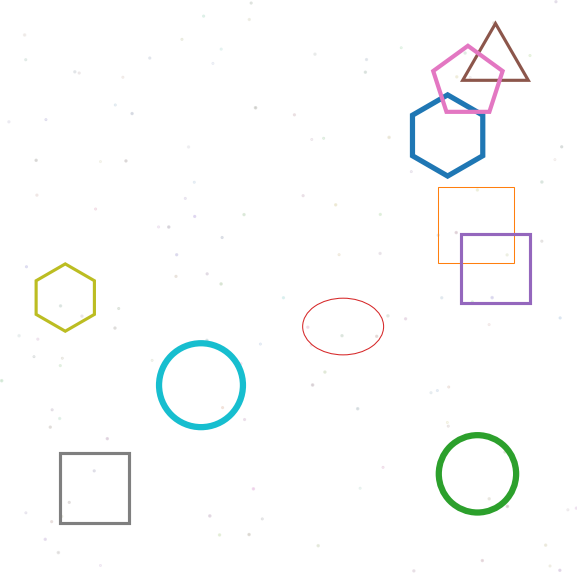[{"shape": "hexagon", "thickness": 2.5, "radius": 0.35, "center": [0.775, 0.765]}, {"shape": "square", "thickness": 0.5, "radius": 0.33, "center": [0.824, 0.609]}, {"shape": "circle", "thickness": 3, "radius": 0.33, "center": [0.827, 0.179]}, {"shape": "oval", "thickness": 0.5, "radius": 0.35, "center": [0.594, 0.434]}, {"shape": "square", "thickness": 1.5, "radius": 0.3, "center": [0.858, 0.534]}, {"shape": "triangle", "thickness": 1.5, "radius": 0.33, "center": [0.858, 0.893]}, {"shape": "pentagon", "thickness": 2, "radius": 0.32, "center": [0.81, 0.857]}, {"shape": "square", "thickness": 1.5, "radius": 0.3, "center": [0.163, 0.154]}, {"shape": "hexagon", "thickness": 1.5, "radius": 0.29, "center": [0.113, 0.484]}, {"shape": "circle", "thickness": 3, "radius": 0.36, "center": [0.348, 0.332]}]